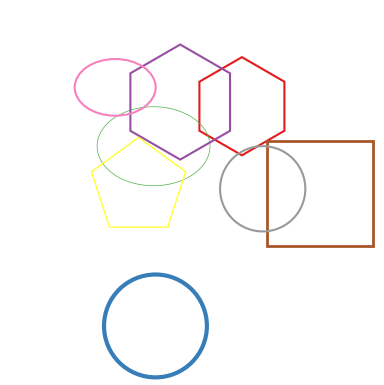[{"shape": "hexagon", "thickness": 1.5, "radius": 0.64, "center": [0.628, 0.724]}, {"shape": "circle", "thickness": 3, "radius": 0.67, "center": [0.404, 0.153]}, {"shape": "oval", "thickness": 0.5, "radius": 0.73, "center": [0.399, 0.62]}, {"shape": "hexagon", "thickness": 1.5, "radius": 0.75, "center": [0.468, 0.735]}, {"shape": "pentagon", "thickness": 1, "radius": 0.64, "center": [0.36, 0.514]}, {"shape": "square", "thickness": 2, "radius": 0.69, "center": [0.83, 0.497]}, {"shape": "oval", "thickness": 1.5, "radius": 0.53, "center": [0.299, 0.773]}, {"shape": "circle", "thickness": 1.5, "radius": 0.55, "center": [0.682, 0.51]}]